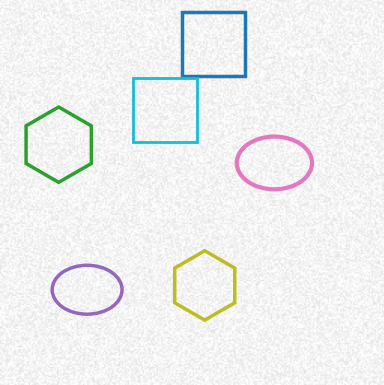[{"shape": "square", "thickness": 2.5, "radius": 0.41, "center": [0.554, 0.886]}, {"shape": "hexagon", "thickness": 2.5, "radius": 0.49, "center": [0.152, 0.624]}, {"shape": "oval", "thickness": 2.5, "radius": 0.45, "center": [0.226, 0.247]}, {"shape": "oval", "thickness": 3, "radius": 0.49, "center": [0.713, 0.577]}, {"shape": "hexagon", "thickness": 2.5, "radius": 0.45, "center": [0.532, 0.259]}, {"shape": "square", "thickness": 2, "radius": 0.42, "center": [0.429, 0.715]}]